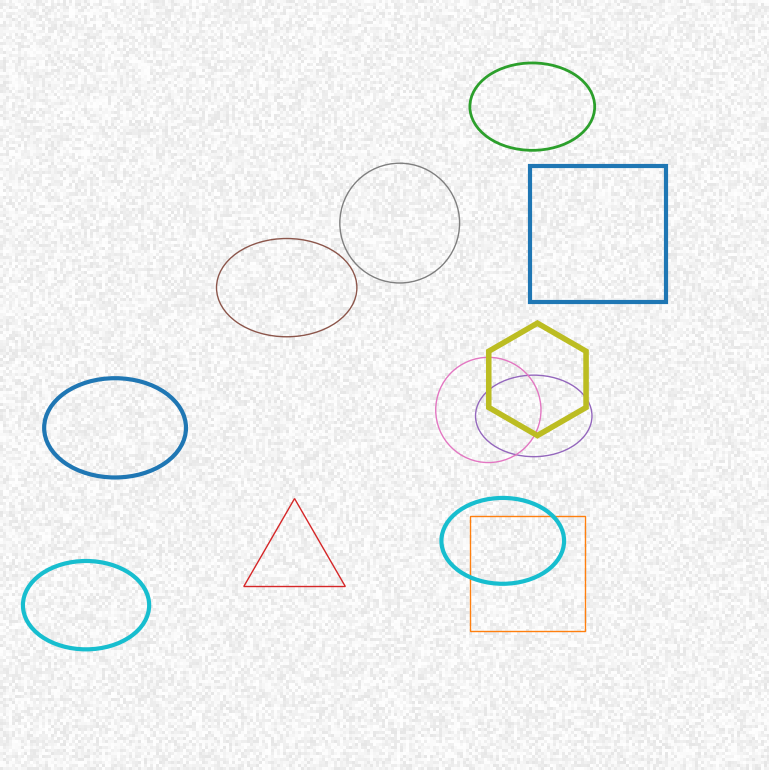[{"shape": "oval", "thickness": 1.5, "radius": 0.46, "center": [0.149, 0.444]}, {"shape": "square", "thickness": 1.5, "radius": 0.44, "center": [0.776, 0.697]}, {"shape": "square", "thickness": 0.5, "radius": 0.37, "center": [0.685, 0.255]}, {"shape": "oval", "thickness": 1, "radius": 0.41, "center": [0.691, 0.861]}, {"shape": "triangle", "thickness": 0.5, "radius": 0.38, "center": [0.383, 0.276]}, {"shape": "oval", "thickness": 0.5, "radius": 0.38, "center": [0.693, 0.46]}, {"shape": "oval", "thickness": 0.5, "radius": 0.46, "center": [0.372, 0.626]}, {"shape": "circle", "thickness": 0.5, "radius": 0.34, "center": [0.634, 0.468]}, {"shape": "circle", "thickness": 0.5, "radius": 0.39, "center": [0.519, 0.71]}, {"shape": "hexagon", "thickness": 2, "radius": 0.36, "center": [0.698, 0.507]}, {"shape": "oval", "thickness": 1.5, "radius": 0.4, "center": [0.653, 0.298]}, {"shape": "oval", "thickness": 1.5, "radius": 0.41, "center": [0.112, 0.214]}]